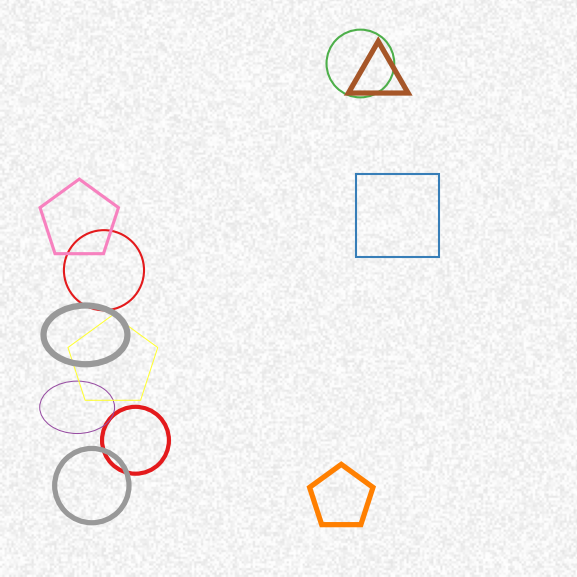[{"shape": "circle", "thickness": 1, "radius": 0.35, "center": [0.18, 0.531]}, {"shape": "circle", "thickness": 2, "radius": 0.29, "center": [0.235, 0.237]}, {"shape": "square", "thickness": 1, "radius": 0.36, "center": [0.688, 0.626]}, {"shape": "circle", "thickness": 1, "radius": 0.29, "center": [0.624, 0.889]}, {"shape": "oval", "thickness": 0.5, "radius": 0.32, "center": [0.134, 0.294]}, {"shape": "pentagon", "thickness": 2.5, "radius": 0.29, "center": [0.591, 0.137]}, {"shape": "pentagon", "thickness": 0.5, "radius": 0.41, "center": [0.195, 0.372]}, {"shape": "triangle", "thickness": 2.5, "radius": 0.3, "center": [0.655, 0.868]}, {"shape": "pentagon", "thickness": 1.5, "radius": 0.36, "center": [0.137, 0.618]}, {"shape": "circle", "thickness": 2.5, "radius": 0.32, "center": [0.159, 0.158]}, {"shape": "oval", "thickness": 3, "radius": 0.36, "center": [0.148, 0.419]}]